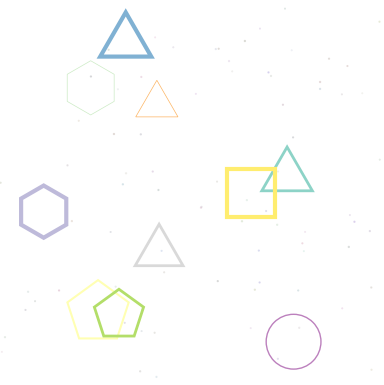[{"shape": "triangle", "thickness": 2, "radius": 0.38, "center": [0.746, 0.542]}, {"shape": "pentagon", "thickness": 1.5, "radius": 0.42, "center": [0.255, 0.189]}, {"shape": "hexagon", "thickness": 3, "radius": 0.34, "center": [0.113, 0.45]}, {"shape": "triangle", "thickness": 3, "radius": 0.38, "center": [0.327, 0.891]}, {"shape": "triangle", "thickness": 0.5, "radius": 0.32, "center": [0.407, 0.728]}, {"shape": "pentagon", "thickness": 2, "radius": 0.34, "center": [0.309, 0.182]}, {"shape": "triangle", "thickness": 2, "radius": 0.36, "center": [0.413, 0.346]}, {"shape": "circle", "thickness": 1, "radius": 0.36, "center": [0.763, 0.112]}, {"shape": "hexagon", "thickness": 0.5, "radius": 0.35, "center": [0.236, 0.772]}, {"shape": "square", "thickness": 3, "radius": 0.31, "center": [0.652, 0.498]}]